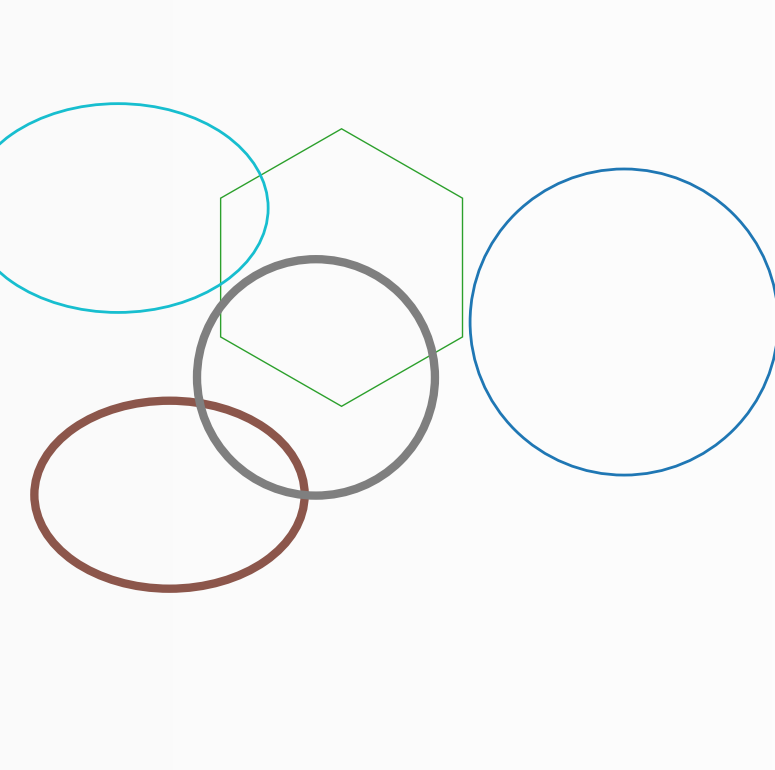[{"shape": "circle", "thickness": 1, "radius": 0.99, "center": [0.805, 0.582]}, {"shape": "hexagon", "thickness": 0.5, "radius": 0.9, "center": [0.441, 0.653]}, {"shape": "oval", "thickness": 3, "radius": 0.87, "center": [0.219, 0.358]}, {"shape": "circle", "thickness": 3, "radius": 0.77, "center": [0.408, 0.51]}, {"shape": "oval", "thickness": 1, "radius": 0.97, "center": [0.152, 0.73]}]